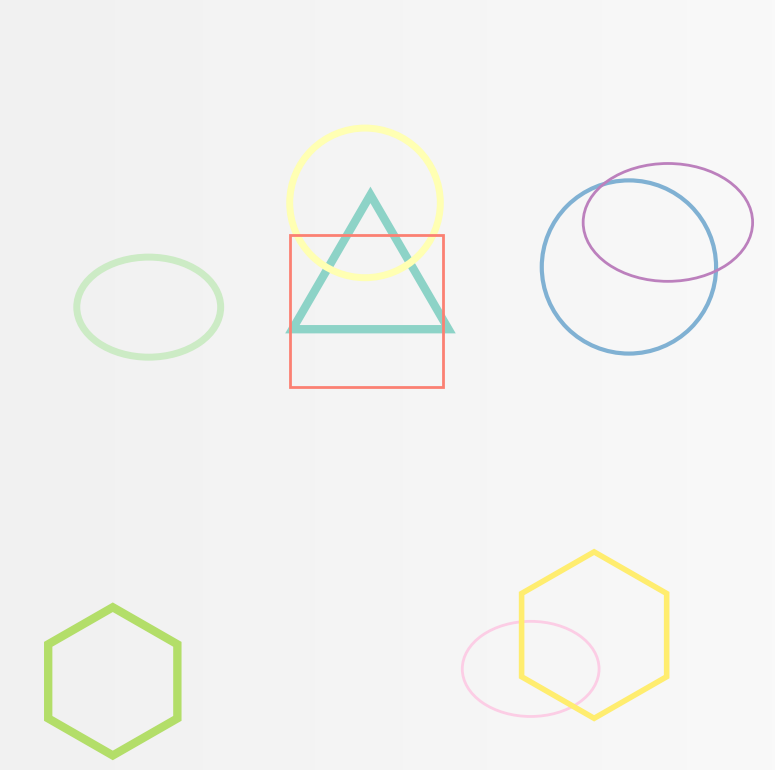[{"shape": "triangle", "thickness": 3, "radius": 0.58, "center": [0.478, 0.631]}, {"shape": "circle", "thickness": 2.5, "radius": 0.49, "center": [0.471, 0.737]}, {"shape": "square", "thickness": 1, "radius": 0.49, "center": [0.473, 0.596]}, {"shape": "circle", "thickness": 1.5, "radius": 0.56, "center": [0.812, 0.653]}, {"shape": "hexagon", "thickness": 3, "radius": 0.48, "center": [0.146, 0.115]}, {"shape": "oval", "thickness": 1, "radius": 0.44, "center": [0.685, 0.131]}, {"shape": "oval", "thickness": 1, "radius": 0.55, "center": [0.862, 0.711]}, {"shape": "oval", "thickness": 2.5, "radius": 0.46, "center": [0.192, 0.601]}, {"shape": "hexagon", "thickness": 2, "radius": 0.54, "center": [0.767, 0.175]}]